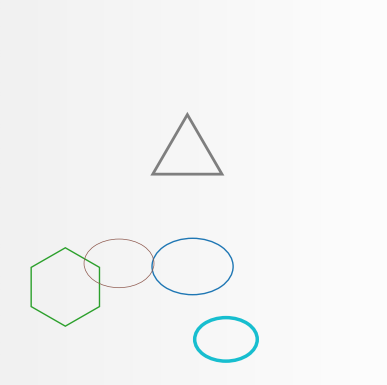[{"shape": "oval", "thickness": 1, "radius": 0.52, "center": [0.497, 0.308]}, {"shape": "hexagon", "thickness": 1, "radius": 0.51, "center": [0.169, 0.255]}, {"shape": "oval", "thickness": 0.5, "radius": 0.45, "center": [0.307, 0.316]}, {"shape": "triangle", "thickness": 2, "radius": 0.52, "center": [0.484, 0.599]}, {"shape": "oval", "thickness": 2.5, "radius": 0.4, "center": [0.583, 0.119]}]